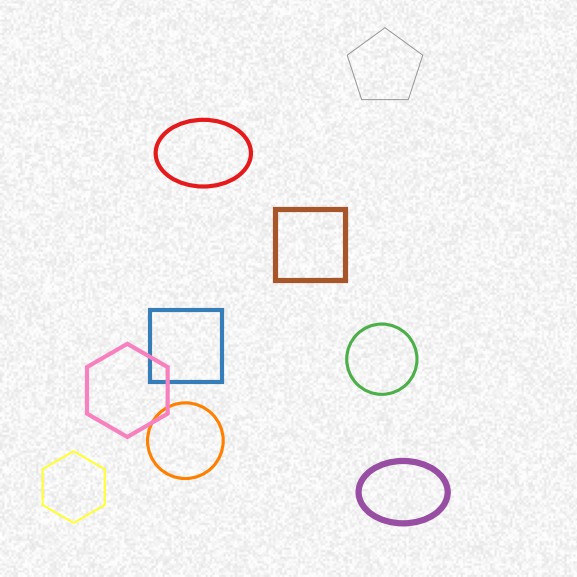[{"shape": "oval", "thickness": 2, "radius": 0.41, "center": [0.352, 0.734]}, {"shape": "square", "thickness": 2, "radius": 0.31, "center": [0.323, 0.4]}, {"shape": "circle", "thickness": 1.5, "radius": 0.3, "center": [0.661, 0.377]}, {"shape": "oval", "thickness": 3, "radius": 0.39, "center": [0.698, 0.147]}, {"shape": "circle", "thickness": 1.5, "radius": 0.33, "center": [0.321, 0.236]}, {"shape": "hexagon", "thickness": 1, "radius": 0.31, "center": [0.128, 0.156]}, {"shape": "square", "thickness": 2.5, "radius": 0.3, "center": [0.536, 0.576]}, {"shape": "hexagon", "thickness": 2, "radius": 0.4, "center": [0.22, 0.323]}, {"shape": "pentagon", "thickness": 0.5, "radius": 0.34, "center": [0.667, 0.882]}]